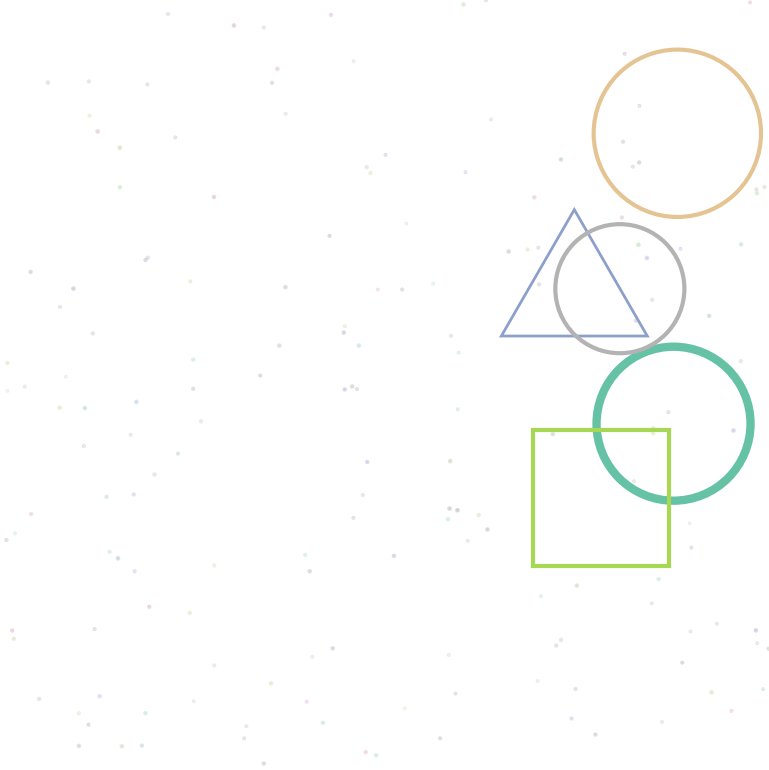[{"shape": "circle", "thickness": 3, "radius": 0.5, "center": [0.875, 0.45]}, {"shape": "triangle", "thickness": 1, "radius": 0.55, "center": [0.746, 0.618]}, {"shape": "square", "thickness": 1.5, "radius": 0.44, "center": [0.78, 0.353]}, {"shape": "circle", "thickness": 1.5, "radius": 0.54, "center": [0.88, 0.827]}, {"shape": "circle", "thickness": 1.5, "radius": 0.42, "center": [0.805, 0.625]}]